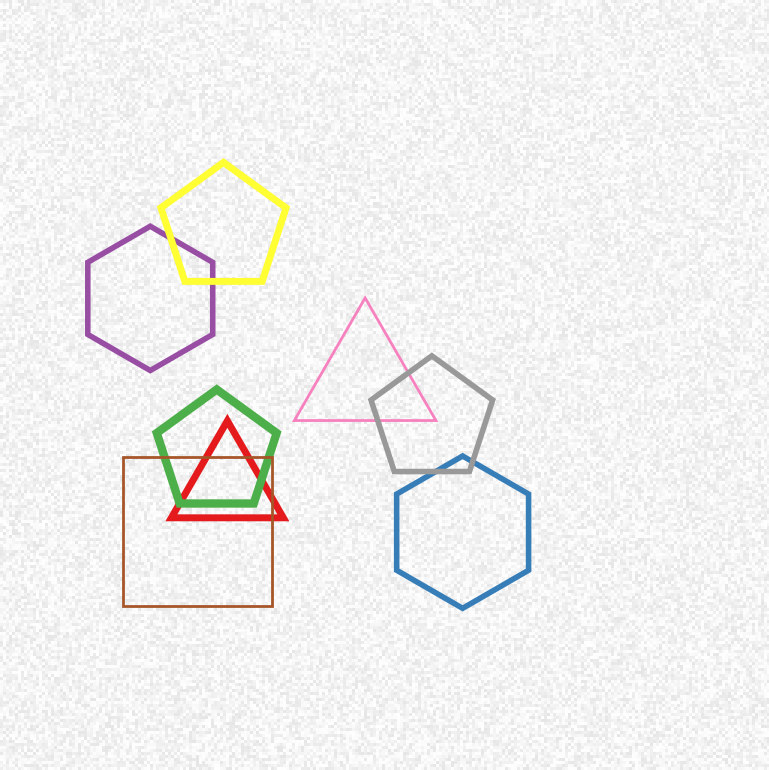[{"shape": "triangle", "thickness": 2.5, "radius": 0.42, "center": [0.295, 0.37]}, {"shape": "hexagon", "thickness": 2, "radius": 0.49, "center": [0.601, 0.309]}, {"shape": "pentagon", "thickness": 3, "radius": 0.41, "center": [0.281, 0.412]}, {"shape": "hexagon", "thickness": 2, "radius": 0.47, "center": [0.195, 0.612]}, {"shape": "pentagon", "thickness": 2.5, "radius": 0.43, "center": [0.29, 0.704]}, {"shape": "square", "thickness": 1, "radius": 0.48, "center": [0.257, 0.309]}, {"shape": "triangle", "thickness": 1, "radius": 0.53, "center": [0.474, 0.507]}, {"shape": "pentagon", "thickness": 2, "radius": 0.42, "center": [0.561, 0.455]}]